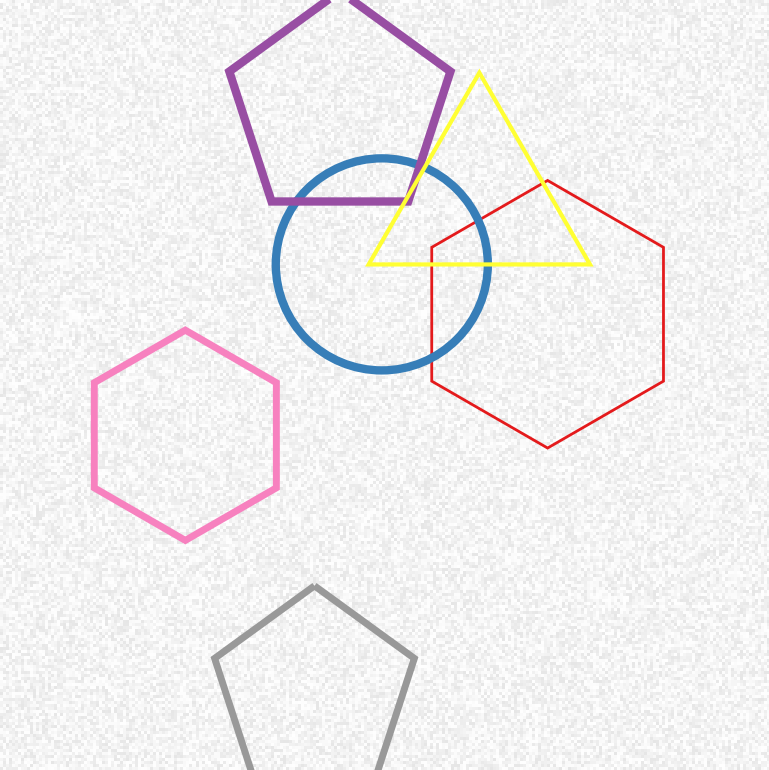[{"shape": "hexagon", "thickness": 1, "radius": 0.87, "center": [0.711, 0.592]}, {"shape": "circle", "thickness": 3, "radius": 0.69, "center": [0.496, 0.657]}, {"shape": "pentagon", "thickness": 3, "radius": 0.75, "center": [0.441, 0.86]}, {"shape": "triangle", "thickness": 1.5, "radius": 0.83, "center": [0.623, 0.74]}, {"shape": "hexagon", "thickness": 2.5, "radius": 0.68, "center": [0.241, 0.435]}, {"shape": "pentagon", "thickness": 2.5, "radius": 0.68, "center": [0.408, 0.103]}]